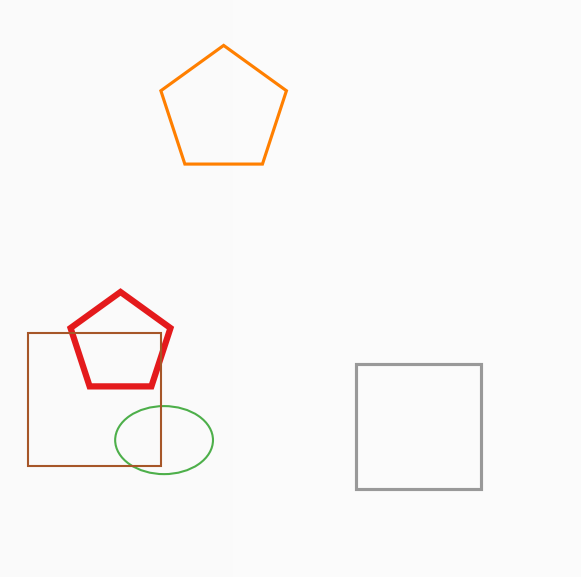[{"shape": "pentagon", "thickness": 3, "radius": 0.45, "center": [0.207, 0.403]}, {"shape": "oval", "thickness": 1, "radius": 0.42, "center": [0.282, 0.237]}, {"shape": "pentagon", "thickness": 1.5, "radius": 0.57, "center": [0.385, 0.807]}, {"shape": "square", "thickness": 1, "radius": 0.57, "center": [0.162, 0.308]}, {"shape": "square", "thickness": 1.5, "radius": 0.54, "center": [0.72, 0.26]}]